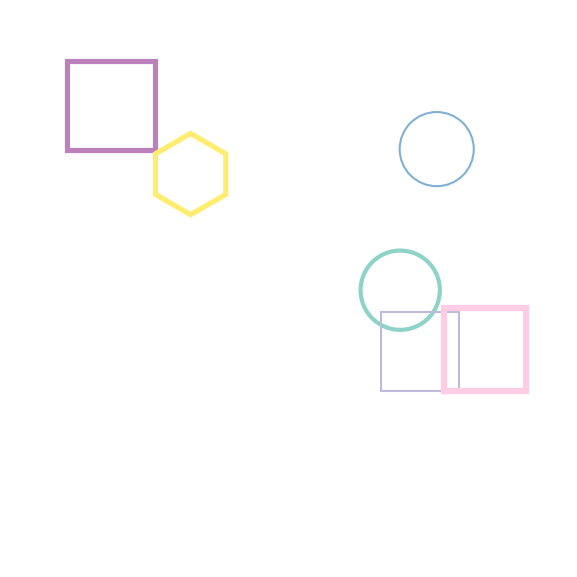[{"shape": "circle", "thickness": 2, "radius": 0.34, "center": [0.693, 0.497]}, {"shape": "square", "thickness": 1, "radius": 0.34, "center": [0.727, 0.391]}, {"shape": "circle", "thickness": 1, "radius": 0.32, "center": [0.756, 0.741]}, {"shape": "square", "thickness": 3, "radius": 0.36, "center": [0.84, 0.394]}, {"shape": "square", "thickness": 2.5, "radius": 0.38, "center": [0.192, 0.816]}, {"shape": "hexagon", "thickness": 2.5, "radius": 0.35, "center": [0.33, 0.698]}]